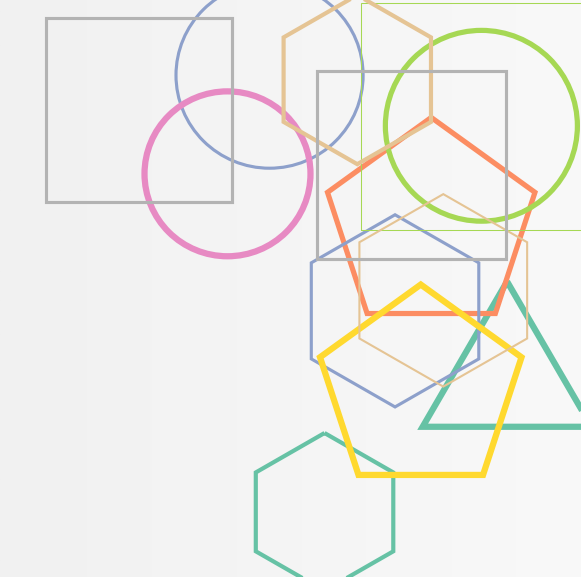[{"shape": "triangle", "thickness": 3, "radius": 0.84, "center": [0.872, 0.344]}, {"shape": "hexagon", "thickness": 2, "radius": 0.68, "center": [0.558, 0.113]}, {"shape": "pentagon", "thickness": 2.5, "radius": 0.94, "center": [0.742, 0.608]}, {"shape": "hexagon", "thickness": 1.5, "radius": 0.83, "center": [0.68, 0.461]}, {"shape": "circle", "thickness": 1.5, "radius": 0.8, "center": [0.464, 0.869]}, {"shape": "circle", "thickness": 3, "radius": 0.71, "center": [0.391, 0.698]}, {"shape": "circle", "thickness": 2.5, "radius": 0.83, "center": [0.828, 0.781]}, {"shape": "square", "thickness": 0.5, "radius": 0.98, "center": [0.818, 0.798]}, {"shape": "pentagon", "thickness": 3, "radius": 0.91, "center": [0.724, 0.324]}, {"shape": "hexagon", "thickness": 2, "radius": 0.73, "center": [0.615, 0.861]}, {"shape": "hexagon", "thickness": 1, "radius": 0.83, "center": [0.763, 0.496]}, {"shape": "square", "thickness": 1.5, "radius": 0.81, "center": [0.707, 0.713]}, {"shape": "square", "thickness": 1.5, "radius": 0.8, "center": [0.239, 0.809]}]